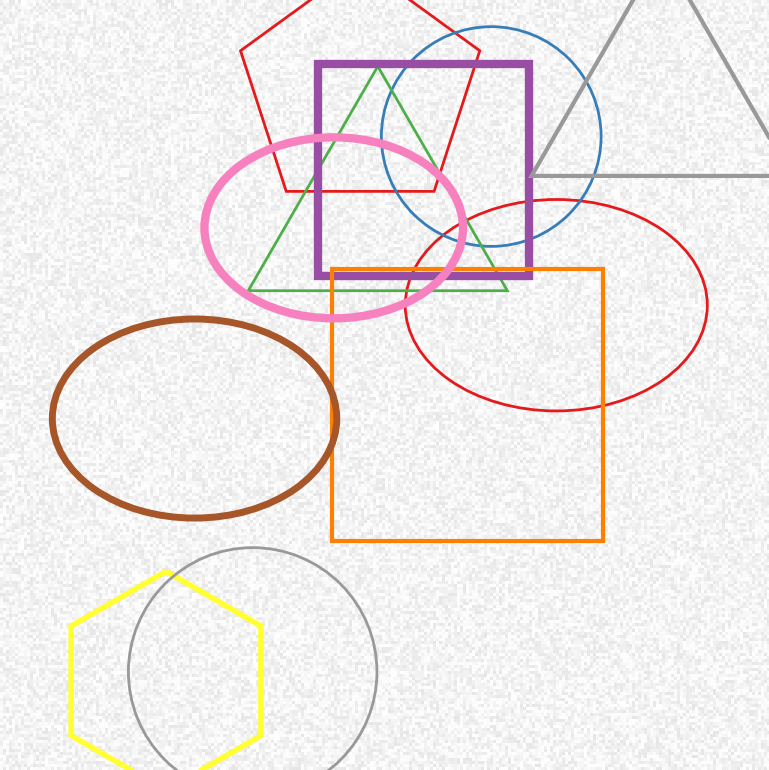[{"shape": "pentagon", "thickness": 1, "radius": 0.82, "center": [0.468, 0.884]}, {"shape": "oval", "thickness": 1, "radius": 0.98, "center": [0.722, 0.604]}, {"shape": "circle", "thickness": 1, "radius": 0.71, "center": [0.638, 0.823]}, {"shape": "triangle", "thickness": 1, "radius": 0.97, "center": [0.491, 0.72]}, {"shape": "square", "thickness": 3, "radius": 0.69, "center": [0.55, 0.779]}, {"shape": "square", "thickness": 1.5, "radius": 0.88, "center": [0.607, 0.474]}, {"shape": "hexagon", "thickness": 2, "radius": 0.71, "center": [0.216, 0.116]}, {"shape": "oval", "thickness": 2.5, "radius": 0.92, "center": [0.253, 0.456]}, {"shape": "oval", "thickness": 3, "radius": 0.84, "center": [0.433, 0.704]}, {"shape": "circle", "thickness": 1, "radius": 0.81, "center": [0.328, 0.127]}, {"shape": "triangle", "thickness": 1.5, "radius": 0.97, "center": [0.859, 0.869]}]